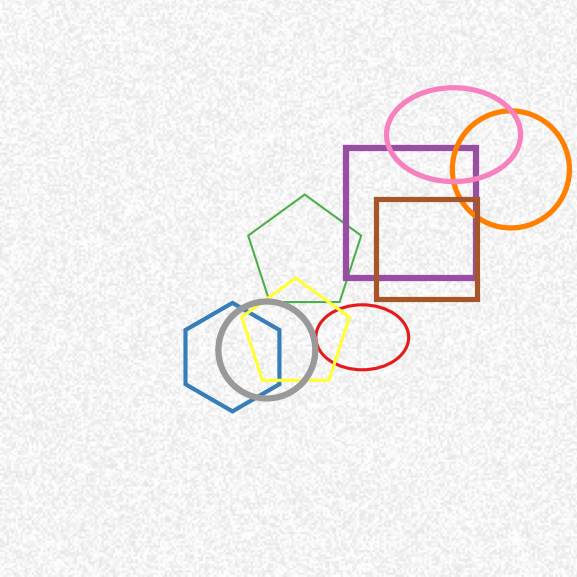[{"shape": "oval", "thickness": 1.5, "radius": 0.4, "center": [0.627, 0.415]}, {"shape": "hexagon", "thickness": 2, "radius": 0.47, "center": [0.403, 0.381]}, {"shape": "pentagon", "thickness": 1, "radius": 0.51, "center": [0.528, 0.559]}, {"shape": "square", "thickness": 3, "radius": 0.56, "center": [0.711, 0.63]}, {"shape": "circle", "thickness": 2.5, "radius": 0.51, "center": [0.885, 0.706]}, {"shape": "pentagon", "thickness": 1.5, "radius": 0.49, "center": [0.512, 0.42]}, {"shape": "square", "thickness": 2.5, "radius": 0.43, "center": [0.739, 0.568]}, {"shape": "oval", "thickness": 2.5, "radius": 0.58, "center": [0.785, 0.766]}, {"shape": "circle", "thickness": 3, "radius": 0.42, "center": [0.462, 0.393]}]